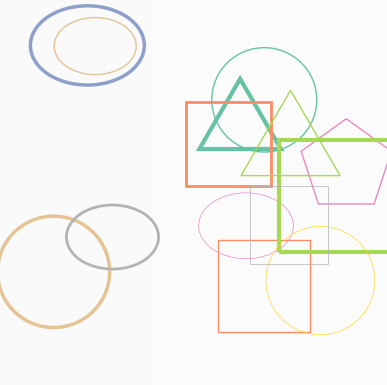[{"shape": "circle", "thickness": 1, "radius": 0.68, "center": [0.682, 0.741]}, {"shape": "triangle", "thickness": 3, "radius": 0.61, "center": [0.62, 0.674]}, {"shape": "square", "thickness": 2, "radius": 0.54, "center": [0.589, 0.626]}, {"shape": "square", "thickness": 1, "radius": 0.6, "center": [0.681, 0.257]}, {"shape": "oval", "thickness": 2.5, "radius": 0.74, "center": [0.225, 0.882]}, {"shape": "pentagon", "thickness": 1, "radius": 0.61, "center": [0.894, 0.569]}, {"shape": "oval", "thickness": 0.5, "radius": 0.61, "center": [0.635, 0.414]}, {"shape": "triangle", "thickness": 1, "radius": 0.74, "center": [0.75, 0.618]}, {"shape": "square", "thickness": 3, "radius": 0.73, "center": [0.864, 0.492]}, {"shape": "circle", "thickness": 0.5, "radius": 0.7, "center": [0.827, 0.271]}, {"shape": "circle", "thickness": 2.5, "radius": 0.72, "center": [0.138, 0.294]}, {"shape": "oval", "thickness": 1, "radius": 0.53, "center": [0.246, 0.88]}, {"shape": "square", "thickness": 0.5, "radius": 0.5, "center": [0.746, 0.417]}, {"shape": "oval", "thickness": 2, "radius": 0.59, "center": [0.29, 0.384]}]